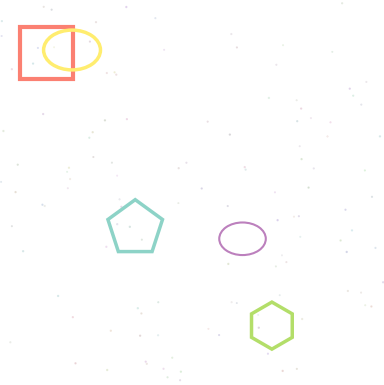[{"shape": "pentagon", "thickness": 2.5, "radius": 0.37, "center": [0.351, 0.407]}, {"shape": "square", "thickness": 3, "radius": 0.34, "center": [0.121, 0.862]}, {"shape": "hexagon", "thickness": 2.5, "radius": 0.31, "center": [0.706, 0.154]}, {"shape": "oval", "thickness": 1.5, "radius": 0.3, "center": [0.63, 0.38]}, {"shape": "oval", "thickness": 2.5, "radius": 0.37, "center": [0.187, 0.87]}]